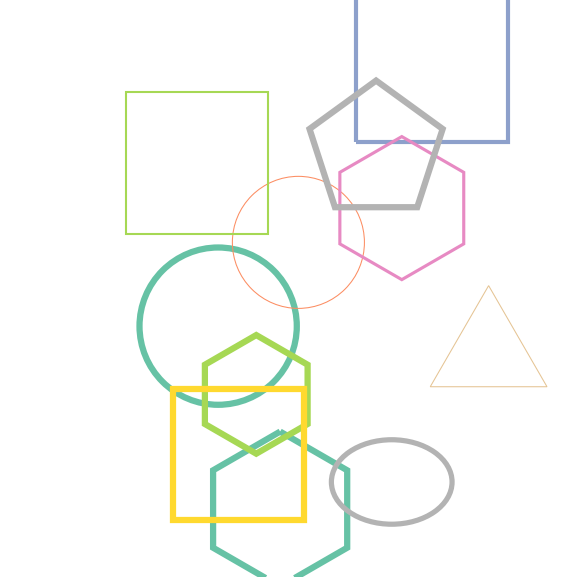[{"shape": "hexagon", "thickness": 3, "radius": 0.67, "center": [0.485, 0.118]}, {"shape": "circle", "thickness": 3, "radius": 0.68, "center": [0.378, 0.434]}, {"shape": "circle", "thickness": 0.5, "radius": 0.57, "center": [0.517, 0.579]}, {"shape": "square", "thickness": 2, "radius": 0.66, "center": [0.748, 0.886]}, {"shape": "hexagon", "thickness": 1.5, "radius": 0.62, "center": [0.696, 0.639]}, {"shape": "hexagon", "thickness": 3, "radius": 0.51, "center": [0.444, 0.316]}, {"shape": "square", "thickness": 1, "radius": 0.61, "center": [0.341, 0.716]}, {"shape": "square", "thickness": 3, "radius": 0.56, "center": [0.413, 0.212]}, {"shape": "triangle", "thickness": 0.5, "radius": 0.58, "center": [0.846, 0.388]}, {"shape": "pentagon", "thickness": 3, "radius": 0.61, "center": [0.651, 0.738]}, {"shape": "oval", "thickness": 2.5, "radius": 0.52, "center": [0.678, 0.165]}]